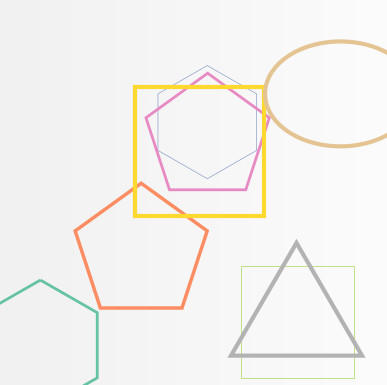[{"shape": "hexagon", "thickness": 2, "radius": 0.85, "center": [0.104, 0.103]}, {"shape": "pentagon", "thickness": 2.5, "radius": 0.9, "center": [0.364, 0.345]}, {"shape": "hexagon", "thickness": 0.5, "radius": 0.73, "center": [0.535, 0.683]}, {"shape": "pentagon", "thickness": 2, "radius": 0.84, "center": [0.536, 0.642]}, {"shape": "square", "thickness": 0.5, "radius": 0.73, "center": [0.767, 0.164]}, {"shape": "square", "thickness": 3, "radius": 0.83, "center": [0.515, 0.606]}, {"shape": "oval", "thickness": 3, "radius": 0.97, "center": [0.879, 0.756]}, {"shape": "triangle", "thickness": 3, "radius": 0.98, "center": [0.765, 0.174]}]